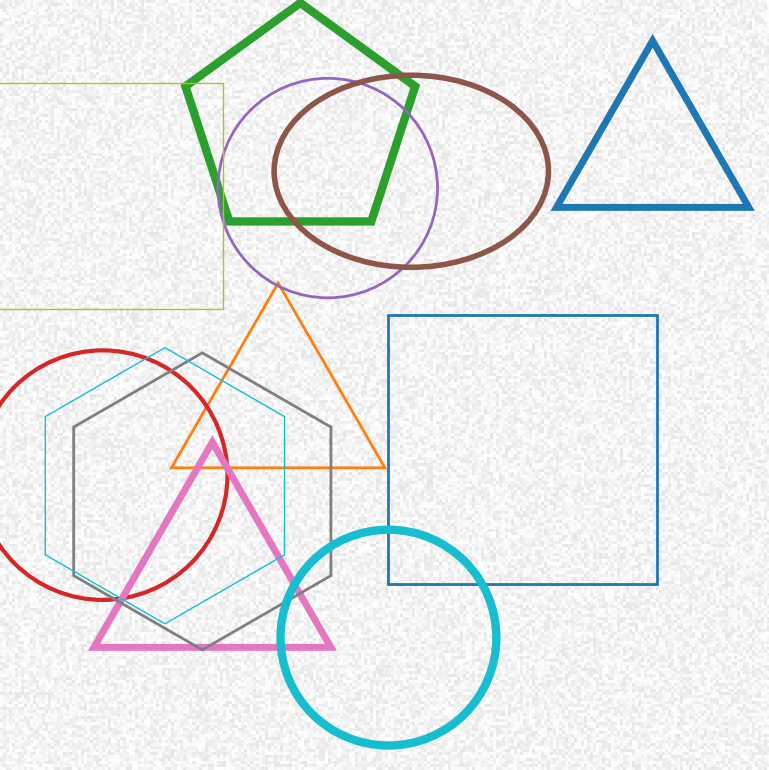[{"shape": "square", "thickness": 1, "radius": 0.87, "center": [0.679, 0.417]}, {"shape": "triangle", "thickness": 2.5, "radius": 0.72, "center": [0.848, 0.803]}, {"shape": "triangle", "thickness": 1, "radius": 0.8, "center": [0.361, 0.472]}, {"shape": "pentagon", "thickness": 3, "radius": 0.78, "center": [0.39, 0.839]}, {"shape": "circle", "thickness": 1.5, "radius": 0.81, "center": [0.133, 0.383]}, {"shape": "circle", "thickness": 1, "radius": 0.71, "center": [0.426, 0.756]}, {"shape": "oval", "thickness": 2, "radius": 0.89, "center": [0.534, 0.778]}, {"shape": "triangle", "thickness": 2.5, "radius": 0.89, "center": [0.276, 0.248]}, {"shape": "hexagon", "thickness": 1, "radius": 0.96, "center": [0.263, 0.349]}, {"shape": "square", "thickness": 0.5, "radius": 0.74, "center": [0.142, 0.745]}, {"shape": "hexagon", "thickness": 0.5, "radius": 0.9, "center": [0.214, 0.369]}, {"shape": "circle", "thickness": 3, "radius": 0.7, "center": [0.504, 0.172]}]